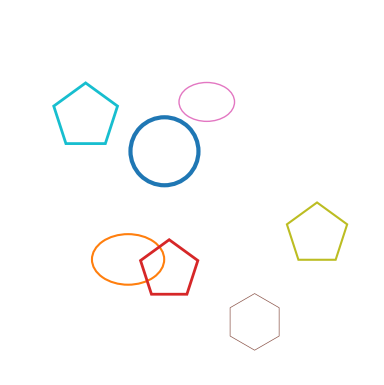[{"shape": "circle", "thickness": 3, "radius": 0.44, "center": [0.427, 0.607]}, {"shape": "oval", "thickness": 1.5, "radius": 0.47, "center": [0.333, 0.326]}, {"shape": "pentagon", "thickness": 2, "radius": 0.39, "center": [0.439, 0.299]}, {"shape": "hexagon", "thickness": 0.5, "radius": 0.37, "center": [0.661, 0.164]}, {"shape": "oval", "thickness": 1, "radius": 0.36, "center": [0.537, 0.735]}, {"shape": "pentagon", "thickness": 1.5, "radius": 0.41, "center": [0.823, 0.392]}, {"shape": "pentagon", "thickness": 2, "radius": 0.44, "center": [0.222, 0.698]}]